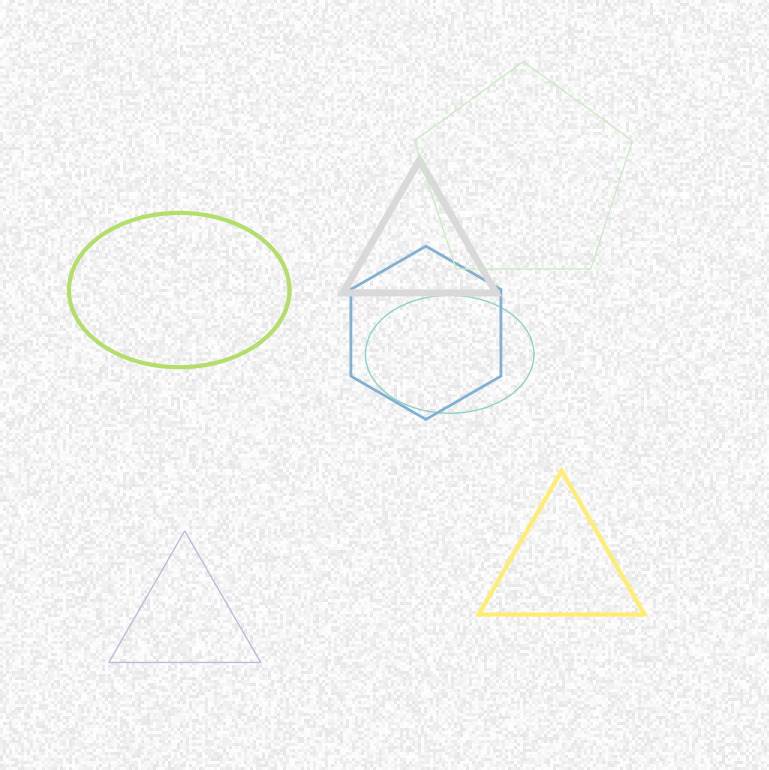[{"shape": "oval", "thickness": 0.5, "radius": 0.55, "center": [0.584, 0.54]}, {"shape": "triangle", "thickness": 0.5, "radius": 0.57, "center": [0.24, 0.197]}, {"shape": "hexagon", "thickness": 1, "radius": 0.56, "center": [0.553, 0.568]}, {"shape": "oval", "thickness": 1.5, "radius": 0.72, "center": [0.233, 0.623]}, {"shape": "triangle", "thickness": 2.5, "radius": 0.57, "center": [0.545, 0.677]}, {"shape": "pentagon", "thickness": 0.5, "radius": 0.74, "center": [0.68, 0.771]}, {"shape": "triangle", "thickness": 1.5, "radius": 0.62, "center": [0.729, 0.264]}]